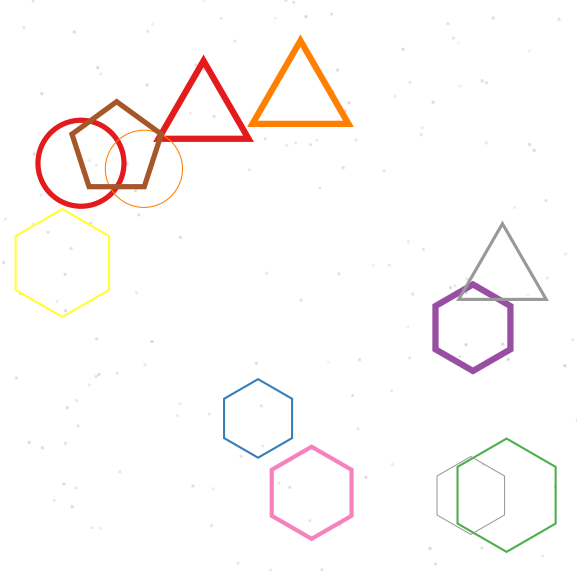[{"shape": "triangle", "thickness": 3, "radius": 0.45, "center": [0.352, 0.804]}, {"shape": "circle", "thickness": 2.5, "radius": 0.37, "center": [0.14, 0.716]}, {"shape": "hexagon", "thickness": 1, "radius": 0.34, "center": [0.447, 0.275]}, {"shape": "hexagon", "thickness": 1, "radius": 0.49, "center": [0.877, 0.142]}, {"shape": "hexagon", "thickness": 3, "radius": 0.37, "center": [0.819, 0.432]}, {"shape": "triangle", "thickness": 3, "radius": 0.48, "center": [0.52, 0.833]}, {"shape": "circle", "thickness": 0.5, "radius": 0.33, "center": [0.249, 0.707]}, {"shape": "hexagon", "thickness": 1, "radius": 0.47, "center": [0.108, 0.544]}, {"shape": "pentagon", "thickness": 2.5, "radius": 0.41, "center": [0.202, 0.742]}, {"shape": "hexagon", "thickness": 2, "radius": 0.4, "center": [0.54, 0.146]}, {"shape": "triangle", "thickness": 1.5, "radius": 0.44, "center": [0.87, 0.524]}, {"shape": "hexagon", "thickness": 0.5, "radius": 0.34, "center": [0.815, 0.141]}]